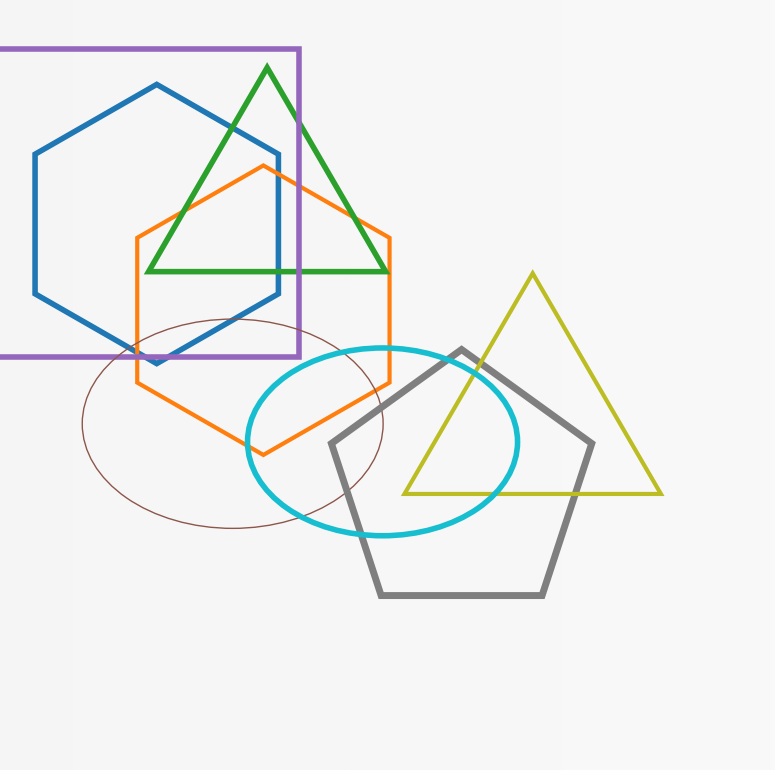[{"shape": "hexagon", "thickness": 2, "radius": 0.91, "center": [0.202, 0.709]}, {"shape": "hexagon", "thickness": 1.5, "radius": 0.94, "center": [0.34, 0.597]}, {"shape": "triangle", "thickness": 2, "radius": 0.88, "center": [0.345, 0.736]}, {"shape": "square", "thickness": 2, "radius": 1.0, "center": [0.186, 0.736]}, {"shape": "oval", "thickness": 0.5, "radius": 0.97, "center": [0.3, 0.45]}, {"shape": "pentagon", "thickness": 2.5, "radius": 0.88, "center": [0.596, 0.369]}, {"shape": "triangle", "thickness": 1.5, "radius": 0.96, "center": [0.687, 0.454]}, {"shape": "oval", "thickness": 2, "radius": 0.87, "center": [0.494, 0.426]}]